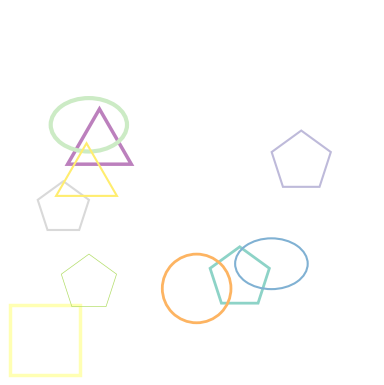[{"shape": "pentagon", "thickness": 2, "radius": 0.4, "center": [0.623, 0.278]}, {"shape": "square", "thickness": 2.5, "radius": 0.46, "center": [0.117, 0.118]}, {"shape": "pentagon", "thickness": 1.5, "radius": 0.4, "center": [0.782, 0.58]}, {"shape": "oval", "thickness": 1.5, "radius": 0.47, "center": [0.705, 0.315]}, {"shape": "circle", "thickness": 2, "radius": 0.45, "center": [0.511, 0.251]}, {"shape": "pentagon", "thickness": 0.5, "radius": 0.38, "center": [0.231, 0.265]}, {"shape": "pentagon", "thickness": 1.5, "radius": 0.35, "center": [0.165, 0.459]}, {"shape": "triangle", "thickness": 2.5, "radius": 0.48, "center": [0.258, 0.621]}, {"shape": "oval", "thickness": 3, "radius": 0.5, "center": [0.231, 0.676]}, {"shape": "triangle", "thickness": 1.5, "radius": 0.46, "center": [0.225, 0.537]}]